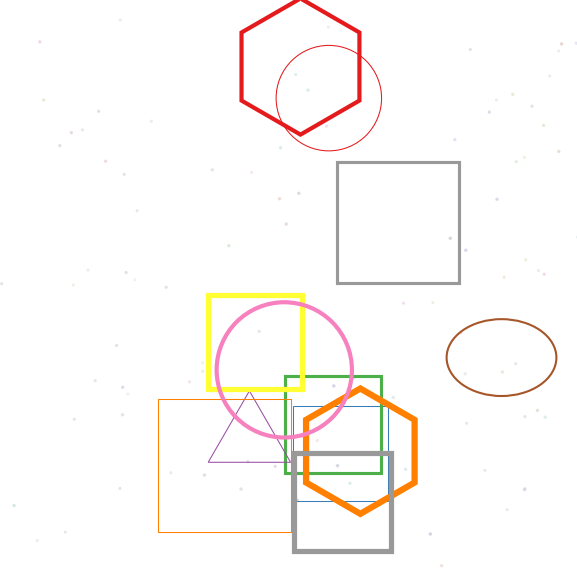[{"shape": "circle", "thickness": 0.5, "radius": 0.46, "center": [0.569, 0.829]}, {"shape": "hexagon", "thickness": 2, "radius": 0.59, "center": [0.52, 0.884]}, {"shape": "square", "thickness": 0.5, "radius": 0.41, "center": [0.59, 0.214]}, {"shape": "square", "thickness": 1.5, "radius": 0.42, "center": [0.577, 0.265]}, {"shape": "triangle", "thickness": 0.5, "radius": 0.41, "center": [0.432, 0.24]}, {"shape": "square", "thickness": 0.5, "radius": 0.57, "center": [0.389, 0.193]}, {"shape": "hexagon", "thickness": 3, "radius": 0.54, "center": [0.624, 0.218]}, {"shape": "square", "thickness": 2.5, "radius": 0.41, "center": [0.441, 0.407]}, {"shape": "oval", "thickness": 1, "radius": 0.48, "center": [0.868, 0.38]}, {"shape": "circle", "thickness": 2, "radius": 0.59, "center": [0.492, 0.359]}, {"shape": "square", "thickness": 1.5, "radius": 0.53, "center": [0.689, 0.614]}, {"shape": "square", "thickness": 2.5, "radius": 0.42, "center": [0.593, 0.13]}]